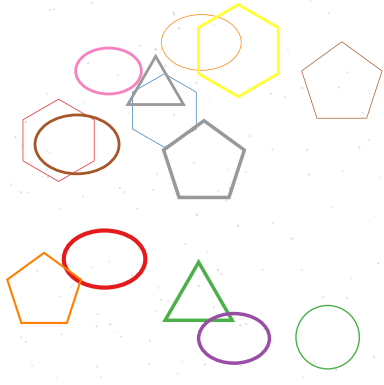[{"shape": "hexagon", "thickness": 0.5, "radius": 0.53, "center": [0.152, 0.636]}, {"shape": "oval", "thickness": 3, "radius": 0.53, "center": [0.272, 0.327]}, {"shape": "hexagon", "thickness": 0.5, "radius": 0.48, "center": [0.427, 0.713]}, {"shape": "circle", "thickness": 1, "radius": 0.41, "center": [0.851, 0.124]}, {"shape": "triangle", "thickness": 2.5, "radius": 0.5, "center": [0.516, 0.218]}, {"shape": "oval", "thickness": 2.5, "radius": 0.46, "center": [0.608, 0.121]}, {"shape": "pentagon", "thickness": 1.5, "radius": 0.5, "center": [0.115, 0.243]}, {"shape": "oval", "thickness": 0.5, "radius": 0.52, "center": [0.523, 0.89]}, {"shape": "hexagon", "thickness": 2, "radius": 0.6, "center": [0.619, 0.868]}, {"shape": "pentagon", "thickness": 0.5, "radius": 0.55, "center": [0.888, 0.782]}, {"shape": "oval", "thickness": 2, "radius": 0.55, "center": [0.2, 0.625]}, {"shape": "oval", "thickness": 2, "radius": 0.43, "center": [0.282, 0.816]}, {"shape": "triangle", "thickness": 2, "radius": 0.42, "center": [0.404, 0.77]}, {"shape": "pentagon", "thickness": 2.5, "radius": 0.55, "center": [0.53, 0.576]}]